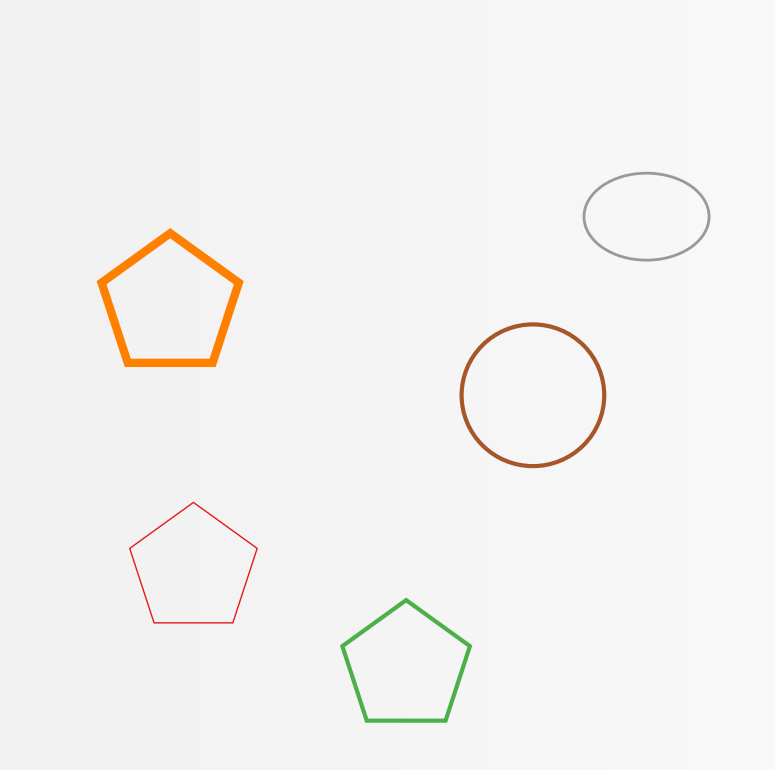[{"shape": "pentagon", "thickness": 0.5, "radius": 0.43, "center": [0.25, 0.261]}, {"shape": "pentagon", "thickness": 1.5, "radius": 0.43, "center": [0.524, 0.134]}, {"shape": "pentagon", "thickness": 3, "radius": 0.47, "center": [0.22, 0.604]}, {"shape": "circle", "thickness": 1.5, "radius": 0.46, "center": [0.688, 0.487]}, {"shape": "oval", "thickness": 1, "radius": 0.4, "center": [0.834, 0.719]}]